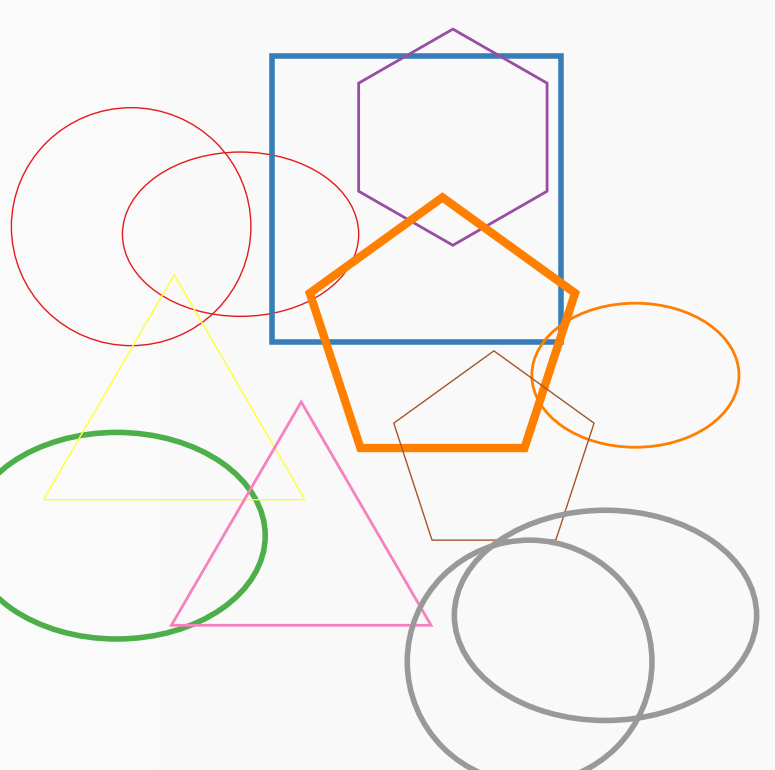[{"shape": "circle", "thickness": 0.5, "radius": 0.77, "center": [0.169, 0.706]}, {"shape": "oval", "thickness": 0.5, "radius": 0.76, "center": [0.31, 0.696]}, {"shape": "square", "thickness": 2, "radius": 0.93, "center": [0.538, 0.742]}, {"shape": "oval", "thickness": 2, "radius": 0.96, "center": [0.151, 0.304]}, {"shape": "hexagon", "thickness": 1, "radius": 0.7, "center": [0.584, 0.822]}, {"shape": "pentagon", "thickness": 3, "radius": 0.9, "center": [0.571, 0.564]}, {"shape": "oval", "thickness": 1, "radius": 0.67, "center": [0.82, 0.513]}, {"shape": "triangle", "thickness": 0.5, "radius": 0.97, "center": [0.225, 0.448]}, {"shape": "pentagon", "thickness": 0.5, "radius": 0.68, "center": [0.637, 0.408]}, {"shape": "triangle", "thickness": 1, "radius": 0.97, "center": [0.389, 0.285]}, {"shape": "circle", "thickness": 2, "radius": 0.79, "center": [0.683, 0.141]}, {"shape": "oval", "thickness": 2, "radius": 0.98, "center": [0.781, 0.201]}]